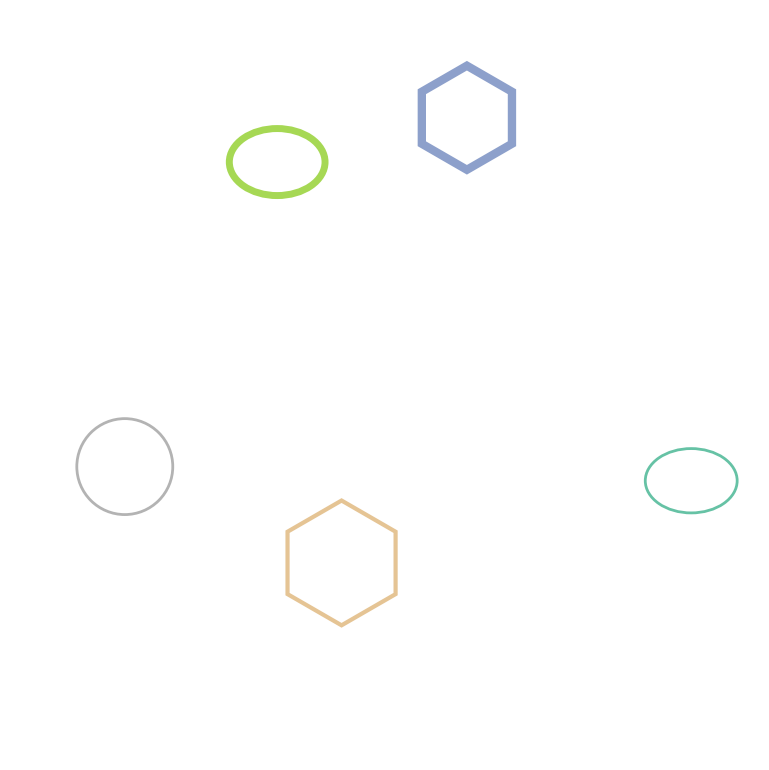[{"shape": "oval", "thickness": 1, "radius": 0.3, "center": [0.898, 0.376]}, {"shape": "hexagon", "thickness": 3, "radius": 0.34, "center": [0.606, 0.847]}, {"shape": "oval", "thickness": 2.5, "radius": 0.31, "center": [0.36, 0.79]}, {"shape": "hexagon", "thickness": 1.5, "radius": 0.41, "center": [0.444, 0.269]}, {"shape": "circle", "thickness": 1, "radius": 0.31, "center": [0.162, 0.394]}]